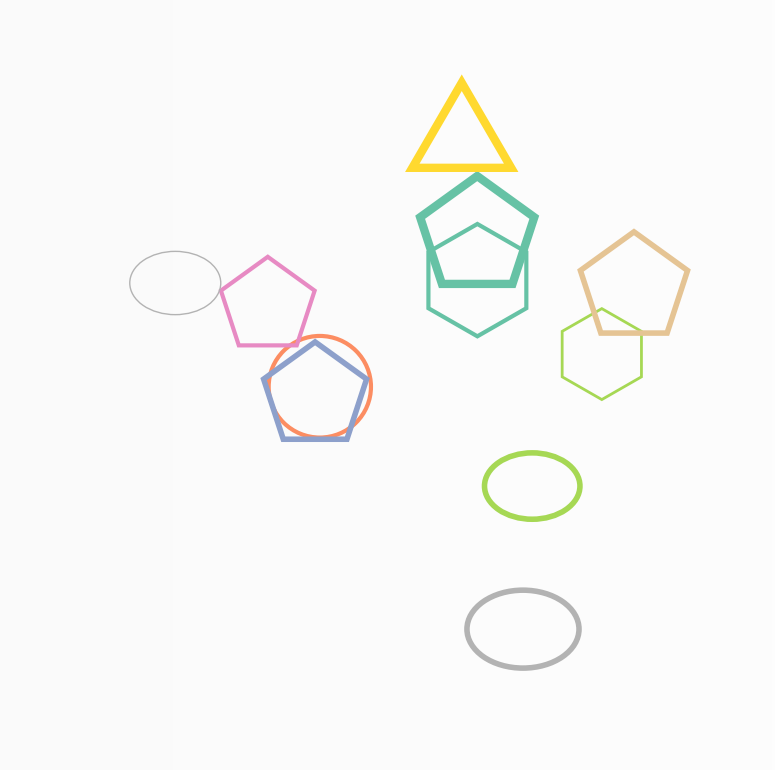[{"shape": "hexagon", "thickness": 1.5, "radius": 0.36, "center": [0.616, 0.636]}, {"shape": "pentagon", "thickness": 3, "radius": 0.39, "center": [0.616, 0.694]}, {"shape": "circle", "thickness": 1.5, "radius": 0.33, "center": [0.413, 0.498]}, {"shape": "pentagon", "thickness": 2, "radius": 0.35, "center": [0.407, 0.486]}, {"shape": "pentagon", "thickness": 1.5, "radius": 0.32, "center": [0.346, 0.603]}, {"shape": "hexagon", "thickness": 1, "radius": 0.3, "center": [0.777, 0.54]}, {"shape": "oval", "thickness": 2, "radius": 0.31, "center": [0.687, 0.369]}, {"shape": "triangle", "thickness": 3, "radius": 0.37, "center": [0.596, 0.819]}, {"shape": "pentagon", "thickness": 2, "radius": 0.36, "center": [0.818, 0.626]}, {"shape": "oval", "thickness": 0.5, "radius": 0.29, "center": [0.226, 0.632]}, {"shape": "oval", "thickness": 2, "radius": 0.36, "center": [0.675, 0.183]}]